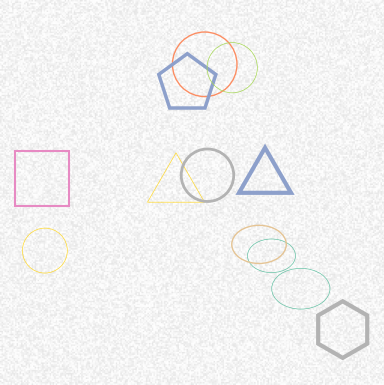[{"shape": "oval", "thickness": 0.5, "radius": 0.31, "center": [0.705, 0.336]}, {"shape": "oval", "thickness": 0.5, "radius": 0.38, "center": [0.781, 0.25]}, {"shape": "circle", "thickness": 1, "radius": 0.42, "center": [0.532, 0.833]}, {"shape": "triangle", "thickness": 3, "radius": 0.39, "center": [0.688, 0.538]}, {"shape": "pentagon", "thickness": 2.5, "radius": 0.39, "center": [0.487, 0.783]}, {"shape": "square", "thickness": 1.5, "radius": 0.35, "center": [0.109, 0.536]}, {"shape": "circle", "thickness": 0.5, "radius": 0.33, "center": [0.603, 0.824]}, {"shape": "circle", "thickness": 0.5, "radius": 0.29, "center": [0.117, 0.349]}, {"shape": "triangle", "thickness": 0.5, "radius": 0.43, "center": [0.457, 0.518]}, {"shape": "oval", "thickness": 1, "radius": 0.35, "center": [0.673, 0.365]}, {"shape": "circle", "thickness": 2, "radius": 0.34, "center": [0.539, 0.545]}, {"shape": "hexagon", "thickness": 3, "radius": 0.37, "center": [0.89, 0.144]}]